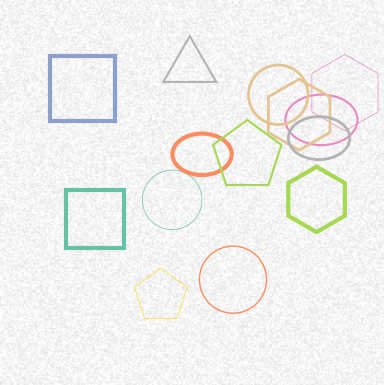[{"shape": "circle", "thickness": 0.5, "radius": 0.39, "center": [0.447, 0.481]}, {"shape": "square", "thickness": 3, "radius": 0.38, "center": [0.247, 0.431]}, {"shape": "oval", "thickness": 3, "radius": 0.38, "center": [0.525, 0.599]}, {"shape": "circle", "thickness": 1, "radius": 0.44, "center": [0.605, 0.274]}, {"shape": "square", "thickness": 3, "radius": 0.42, "center": [0.214, 0.77]}, {"shape": "oval", "thickness": 1.5, "radius": 0.47, "center": [0.835, 0.689]}, {"shape": "hexagon", "thickness": 0.5, "radius": 0.5, "center": [0.896, 0.759]}, {"shape": "pentagon", "thickness": 1.5, "radius": 0.47, "center": [0.642, 0.595]}, {"shape": "hexagon", "thickness": 3, "radius": 0.42, "center": [0.822, 0.482]}, {"shape": "pentagon", "thickness": 0.5, "radius": 0.36, "center": [0.418, 0.231]}, {"shape": "hexagon", "thickness": 2, "radius": 0.46, "center": [0.777, 0.702]}, {"shape": "circle", "thickness": 2, "radius": 0.39, "center": [0.723, 0.754]}, {"shape": "triangle", "thickness": 1.5, "radius": 0.4, "center": [0.493, 0.827]}, {"shape": "oval", "thickness": 2, "radius": 0.4, "center": [0.829, 0.641]}]